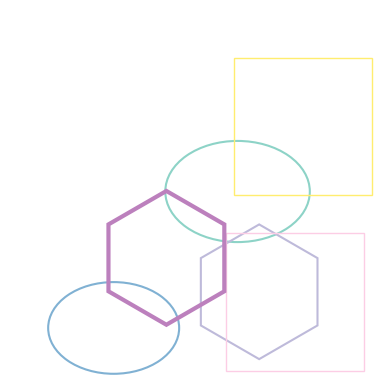[{"shape": "oval", "thickness": 1.5, "radius": 0.94, "center": [0.617, 0.503]}, {"shape": "hexagon", "thickness": 1.5, "radius": 0.87, "center": [0.673, 0.242]}, {"shape": "oval", "thickness": 1.5, "radius": 0.85, "center": [0.295, 0.148]}, {"shape": "square", "thickness": 1, "radius": 0.89, "center": [0.766, 0.216]}, {"shape": "hexagon", "thickness": 3, "radius": 0.87, "center": [0.432, 0.33]}, {"shape": "square", "thickness": 1, "radius": 0.89, "center": [0.787, 0.672]}]